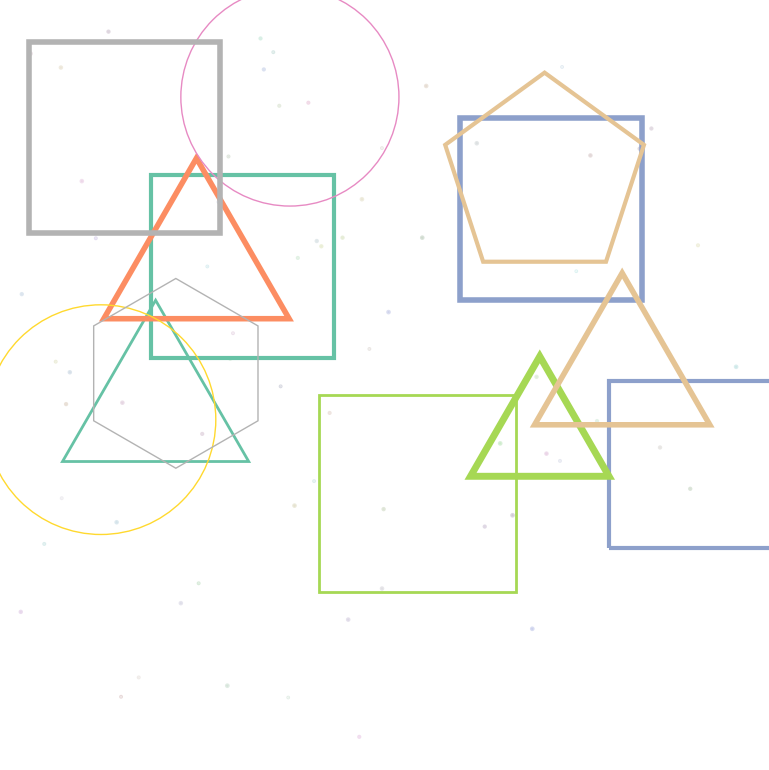[{"shape": "square", "thickness": 1.5, "radius": 0.59, "center": [0.315, 0.654]}, {"shape": "triangle", "thickness": 1, "radius": 0.7, "center": [0.202, 0.47]}, {"shape": "triangle", "thickness": 2, "radius": 0.69, "center": [0.255, 0.656]}, {"shape": "square", "thickness": 1.5, "radius": 0.54, "center": [0.899, 0.397]}, {"shape": "square", "thickness": 2, "radius": 0.59, "center": [0.715, 0.729]}, {"shape": "circle", "thickness": 0.5, "radius": 0.71, "center": [0.376, 0.874]}, {"shape": "square", "thickness": 1, "radius": 0.64, "center": [0.542, 0.359]}, {"shape": "triangle", "thickness": 2.5, "radius": 0.52, "center": [0.701, 0.433]}, {"shape": "circle", "thickness": 0.5, "radius": 0.75, "center": [0.131, 0.455]}, {"shape": "triangle", "thickness": 2, "radius": 0.66, "center": [0.808, 0.514]}, {"shape": "pentagon", "thickness": 1.5, "radius": 0.68, "center": [0.707, 0.77]}, {"shape": "hexagon", "thickness": 0.5, "radius": 0.62, "center": [0.228, 0.515]}, {"shape": "square", "thickness": 2, "radius": 0.62, "center": [0.162, 0.822]}]